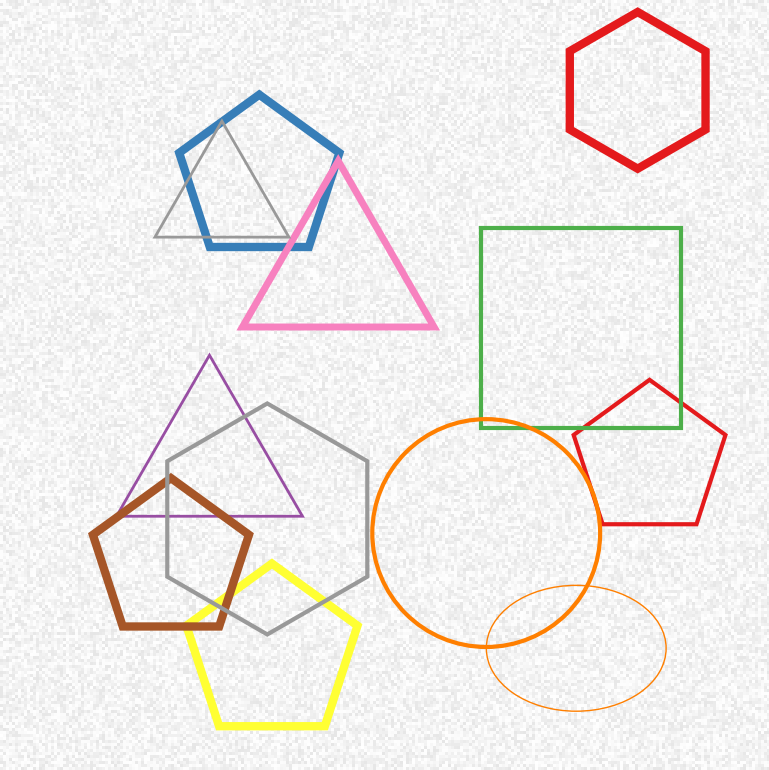[{"shape": "hexagon", "thickness": 3, "radius": 0.51, "center": [0.828, 0.883]}, {"shape": "pentagon", "thickness": 1.5, "radius": 0.52, "center": [0.844, 0.403]}, {"shape": "pentagon", "thickness": 3, "radius": 0.55, "center": [0.337, 0.768]}, {"shape": "square", "thickness": 1.5, "radius": 0.65, "center": [0.754, 0.574]}, {"shape": "triangle", "thickness": 1, "radius": 0.7, "center": [0.272, 0.399]}, {"shape": "circle", "thickness": 1.5, "radius": 0.74, "center": [0.631, 0.308]}, {"shape": "oval", "thickness": 0.5, "radius": 0.58, "center": [0.748, 0.158]}, {"shape": "pentagon", "thickness": 3, "radius": 0.58, "center": [0.353, 0.151]}, {"shape": "pentagon", "thickness": 3, "radius": 0.53, "center": [0.222, 0.273]}, {"shape": "triangle", "thickness": 2.5, "radius": 0.72, "center": [0.439, 0.647]}, {"shape": "triangle", "thickness": 1, "radius": 0.5, "center": [0.288, 0.742]}, {"shape": "hexagon", "thickness": 1.5, "radius": 0.75, "center": [0.347, 0.326]}]